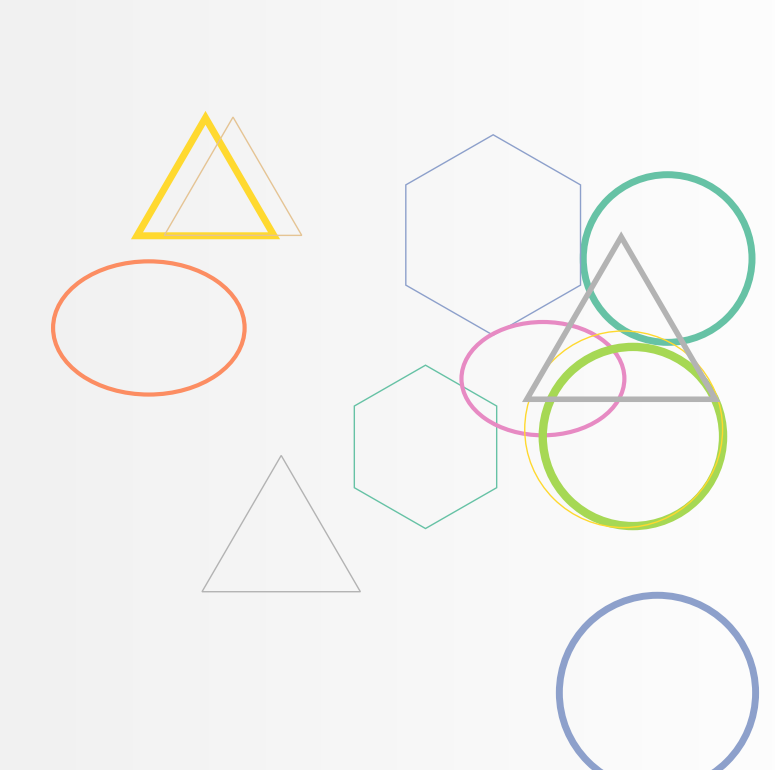[{"shape": "hexagon", "thickness": 0.5, "radius": 0.53, "center": [0.549, 0.42]}, {"shape": "circle", "thickness": 2.5, "radius": 0.54, "center": [0.861, 0.664]}, {"shape": "oval", "thickness": 1.5, "radius": 0.62, "center": [0.192, 0.574]}, {"shape": "hexagon", "thickness": 0.5, "radius": 0.65, "center": [0.636, 0.695]}, {"shape": "circle", "thickness": 2.5, "radius": 0.63, "center": [0.848, 0.1]}, {"shape": "oval", "thickness": 1.5, "radius": 0.53, "center": [0.701, 0.508]}, {"shape": "circle", "thickness": 3, "radius": 0.58, "center": [0.817, 0.433]}, {"shape": "circle", "thickness": 0.5, "radius": 0.64, "center": [0.805, 0.442]}, {"shape": "triangle", "thickness": 2.5, "radius": 0.51, "center": [0.265, 0.745]}, {"shape": "triangle", "thickness": 0.5, "radius": 0.51, "center": [0.301, 0.746]}, {"shape": "triangle", "thickness": 2, "radius": 0.7, "center": [0.802, 0.552]}, {"shape": "triangle", "thickness": 0.5, "radius": 0.59, "center": [0.363, 0.291]}]